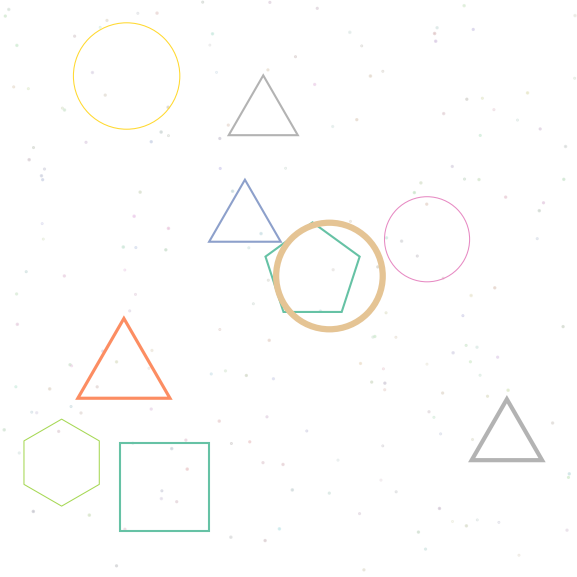[{"shape": "square", "thickness": 1, "radius": 0.38, "center": [0.285, 0.156]}, {"shape": "pentagon", "thickness": 1, "radius": 0.43, "center": [0.541, 0.528]}, {"shape": "triangle", "thickness": 1.5, "radius": 0.46, "center": [0.215, 0.356]}, {"shape": "triangle", "thickness": 1, "radius": 0.36, "center": [0.424, 0.616]}, {"shape": "circle", "thickness": 0.5, "radius": 0.37, "center": [0.739, 0.585]}, {"shape": "hexagon", "thickness": 0.5, "radius": 0.38, "center": [0.107, 0.198]}, {"shape": "circle", "thickness": 0.5, "radius": 0.46, "center": [0.219, 0.868]}, {"shape": "circle", "thickness": 3, "radius": 0.46, "center": [0.57, 0.521]}, {"shape": "triangle", "thickness": 2, "radius": 0.35, "center": [0.878, 0.237]}, {"shape": "triangle", "thickness": 1, "radius": 0.35, "center": [0.456, 0.8]}]